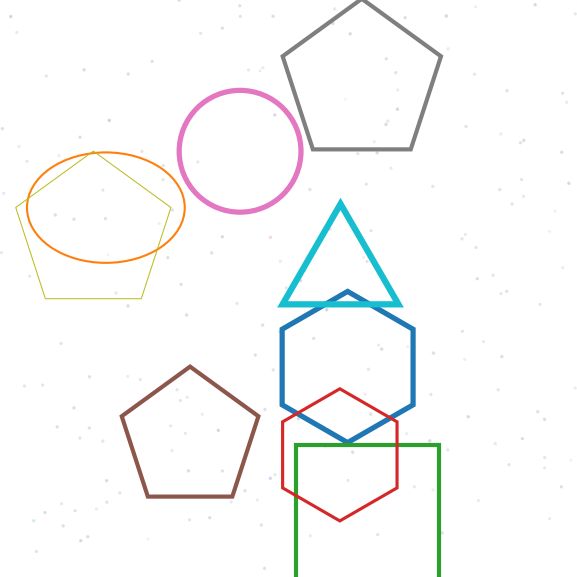[{"shape": "hexagon", "thickness": 2.5, "radius": 0.65, "center": [0.602, 0.364]}, {"shape": "oval", "thickness": 1, "radius": 0.68, "center": [0.183, 0.64]}, {"shape": "square", "thickness": 2, "radius": 0.62, "center": [0.636, 0.105]}, {"shape": "hexagon", "thickness": 1.5, "radius": 0.57, "center": [0.588, 0.212]}, {"shape": "pentagon", "thickness": 2, "radius": 0.62, "center": [0.329, 0.24]}, {"shape": "circle", "thickness": 2.5, "radius": 0.53, "center": [0.416, 0.737]}, {"shape": "pentagon", "thickness": 2, "radius": 0.72, "center": [0.627, 0.857]}, {"shape": "pentagon", "thickness": 0.5, "radius": 0.71, "center": [0.162, 0.596]}, {"shape": "triangle", "thickness": 3, "radius": 0.58, "center": [0.59, 0.53]}]